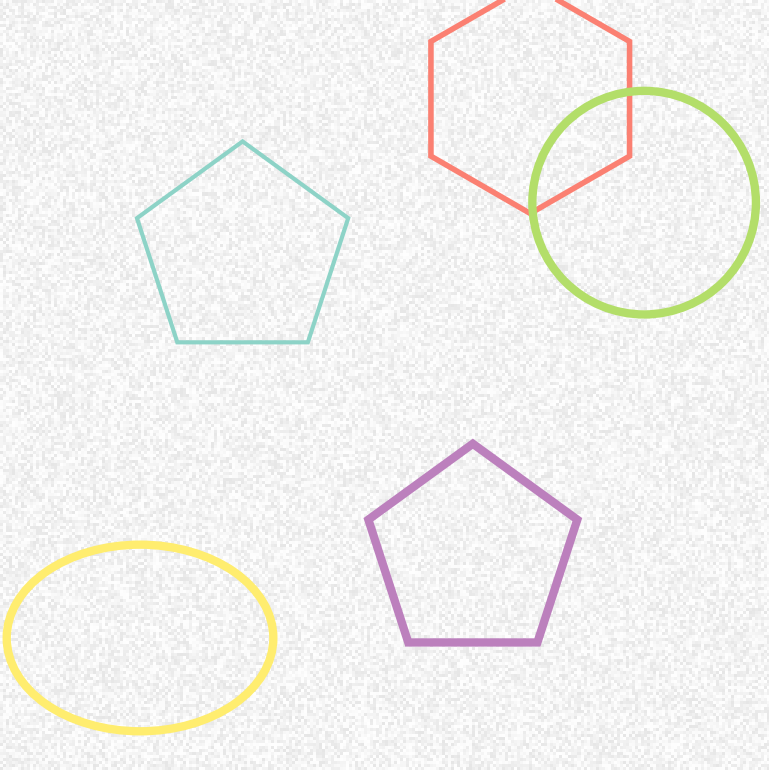[{"shape": "pentagon", "thickness": 1.5, "radius": 0.72, "center": [0.315, 0.672]}, {"shape": "hexagon", "thickness": 2, "radius": 0.74, "center": [0.689, 0.872]}, {"shape": "circle", "thickness": 3, "radius": 0.73, "center": [0.837, 0.737]}, {"shape": "pentagon", "thickness": 3, "radius": 0.71, "center": [0.614, 0.281]}, {"shape": "oval", "thickness": 3, "radius": 0.87, "center": [0.182, 0.171]}]